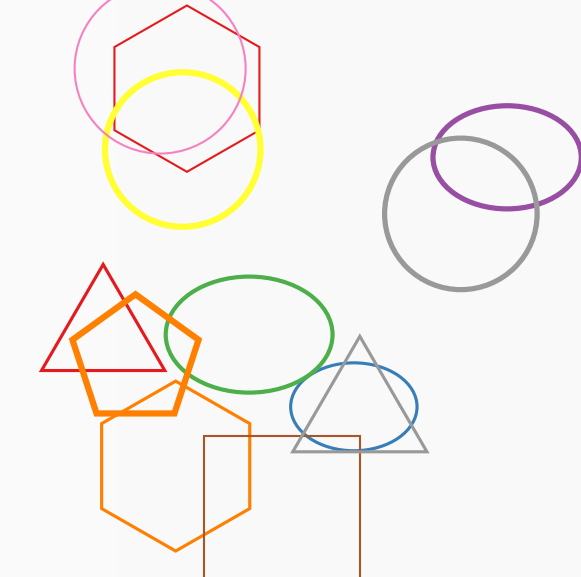[{"shape": "triangle", "thickness": 1.5, "radius": 0.61, "center": [0.177, 0.419]}, {"shape": "hexagon", "thickness": 1, "radius": 0.72, "center": [0.322, 0.846]}, {"shape": "oval", "thickness": 1.5, "radius": 0.54, "center": [0.609, 0.295]}, {"shape": "oval", "thickness": 2, "radius": 0.72, "center": [0.429, 0.42]}, {"shape": "oval", "thickness": 2.5, "radius": 0.64, "center": [0.873, 0.727]}, {"shape": "pentagon", "thickness": 3, "radius": 0.57, "center": [0.233, 0.375]}, {"shape": "hexagon", "thickness": 1.5, "radius": 0.74, "center": [0.302, 0.192]}, {"shape": "circle", "thickness": 3, "radius": 0.67, "center": [0.314, 0.74]}, {"shape": "square", "thickness": 1, "radius": 0.67, "center": [0.485, 0.111]}, {"shape": "circle", "thickness": 1, "radius": 0.74, "center": [0.275, 0.88]}, {"shape": "triangle", "thickness": 1.5, "radius": 0.67, "center": [0.619, 0.283]}, {"shape": "circle", "thickness": 2.5, "radius": 0.66, "center": [0.793, 0.629]}]